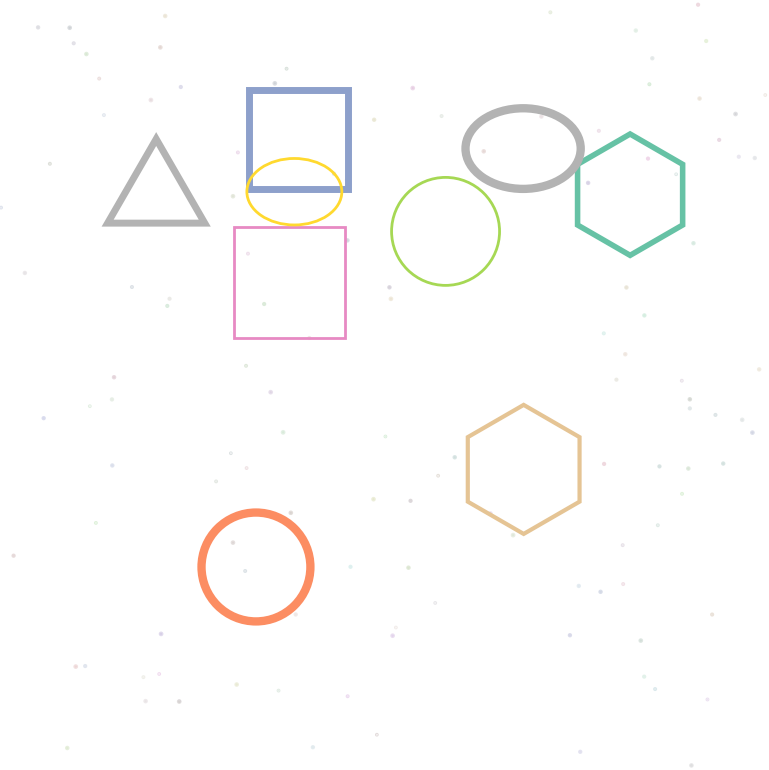[{"shape": "hexagon", "thickness": 2, "radius": 0.39, "center": [0.818, 0.747]}, {"shape": "circle", "thickness": 3, "radius": 0.35, "center": [0.332, 0.264]}, {"shape": "square", "thickness": 2.5, "radius": 0.32, "center": [0.388, 0.819]}, {"shape": "square", "thickness": 1, "radius": 0.36, "center": [0.376, 0.633]}, {"shape": "circle", "thickness": 1, "radius": 0.35, "center": [0.579, 0.699]}, {"shape": "oval", "thickness": 1, "radius": 0.31, "center": [0.382, 0.751]}, {"shape": "hexagon", "thickness": 1.5, "radius": 0.42, "center": [0.68, 0.39]}, {"shape": "oval", "thickness": 3, "radius": 0.37, "center": [0.679, 0.807]}, {"shape": "triangle", "thickness": 2.5, "radius": 0.36, "center": [0.203, 0.747]}]